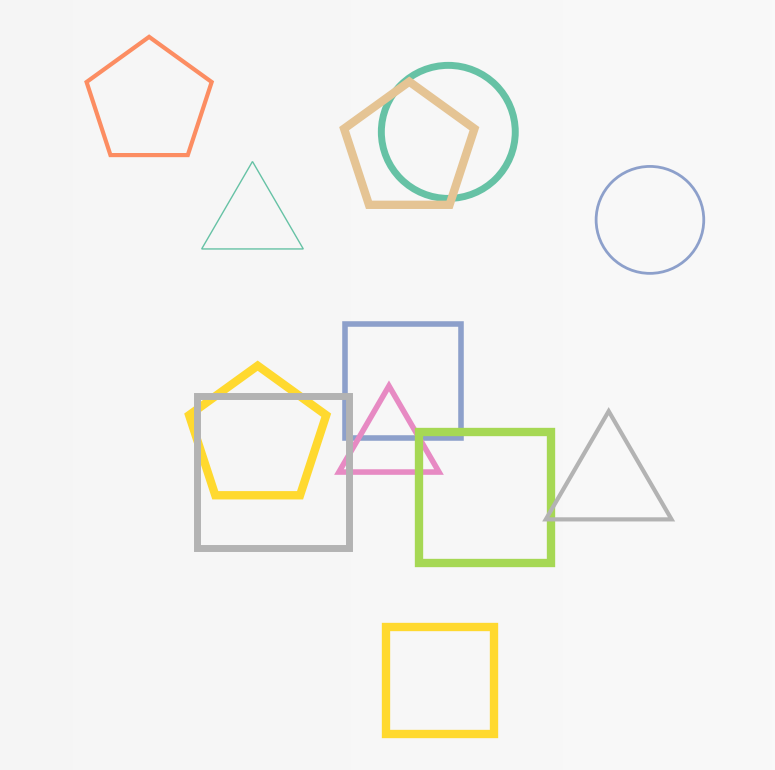[{"shape": "circle", "thickness": 2.5, "radius": 0.43, "center": [0.578, 0.829]}, {"shape": "triangle", "thickness": 0.5, "radius": 0.38, "center": [0.326, 0.715]}, {"shape": "pentagon", "thickness": 1.5, "radius": 0.42, "center": [0.192, 0.867]}, {"shape": "circle", "thickness": 1, "radius": 0.35, "center": [0.839, 0.714]}, {"shape": "square", "thickness": 2, "radius": 0.37, "center": [0.52, 0.505]}, {"shape": "triangle", "thickness": 2, "radius": 0.37, "center": [0.502, 0.424]}, {"shape": "square", "thickness": 3, "radius": 0.43, "center": [0.625, 0.354]}, {"shape": "pentagon", "thickness": 3, "radius": 0.47, "center": [0.332, 0.432]}, {"shape": "square", "thickness": 3, "radius": 0.35, "center": [0.568, 0.117]}, {"shape": "pentagon", "thickness": 3, "radius": 0.44, "center": [0.528, 0.806]}, {"shape": "square", "thickness": 2.5, "radius": 0.49, "center": [0.352, 0.387]}, {"shape": "triangle", "thickness": 1.5, "radius": 0.47, "center": [0.785, 0.372]}]